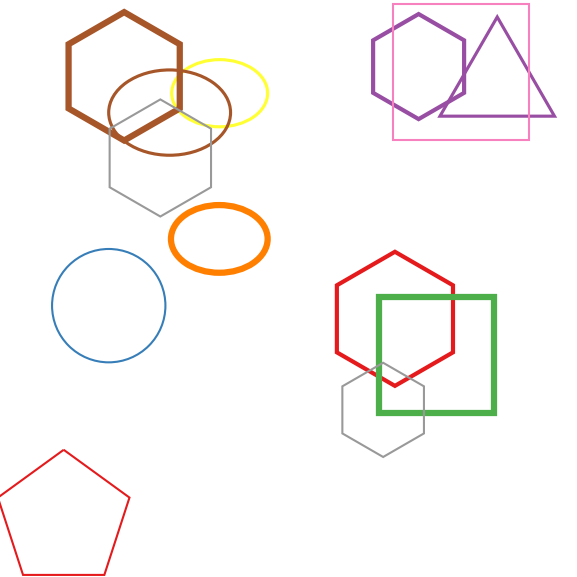[{"shape": "hexagon", "thickness": 2, "radius": 0.58, "center": [0.684, 0.447]}, {"shape": "pentagon", "thickness": 1, "radius": 0.6, "center": [0.11, 0.101]}, {"shape": "circle", "thickness": 1, "radius": 0.49, "center": [0.188, 0.47]}, {"shape": "square", "thickness": 3, "radius": 0.5, "center": [0.756, 0.384]}, {"shape": "triangle", "thickness": 1.5, "radius": 0.57, "center": [0.861, 0.855]}, {"shape": "hexagon", "thickness": 2, "radius": 0.45, "center": [0.725, 0.884]}, {"shape": "oval", "thickness": 3, "radius": 0.42, "center": [0.38, 0.585]}, {"shape": "oval", "thickness": 1.5, "radius": 0.42, "center": [0.38, 0.838]}, {"shape": "hexagon", "thickness": 3, "radius": 0.56, "center": [0.215, 0.867]}, {"shape": "oval", "thickness": 1.5, "radius": 0.53, "center": [0.294, 0.804]}, {"shape": "square", "thickness": 1, "radius": 0.59, "center": [0.798, 0.874]}, {"shape": "hexagon", "thickness": 1, "radius": 0.41, "center": [0.663, 0.289]}, {"shape": "hexagon", "thickness": 1, "radius": 0.51, "center": [0.278, 0.726]}]